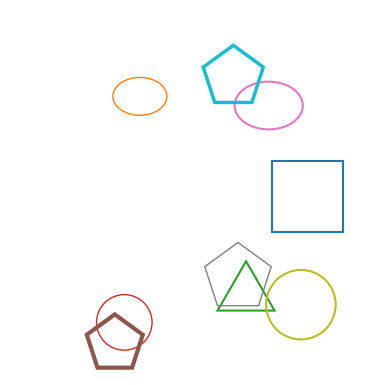[{"shape": "square", "thickness": 1.5, "radius": 0.46, "center": [0.799, 0.489]}, {"shape": "oval", "thickness": 1, "radius": 0.35, "center": [0.363, 0.75]}, {"shape": "triangle", "thickness": 1.5, "radius": 0.43, "center": [0.639, 0.236]}, {"shape": "circle", "thickness": 1, "radius": 0.36, "center": [0.323, 0.163]}, {"shape": "pentagon", "thickness": 3, "radius": 0.38, "center": [0.298, 0.107]}, {"shape": "oval", "thickness": 1.5, "radius": 0.44, "center": [0.698, 0.726]}, {"shape": "pentagon", "thickness": 1, "radius": 0.45, "center": [0.618, 0.279]}, {"shape": "circle", "thickness": 1.5, "radius": 0.45, "center": [0.782, 0.209]}, {"shape": "pentagon", "thickness": 2.5, "radius": 0.41, "center": [0.606, 0.8]}]